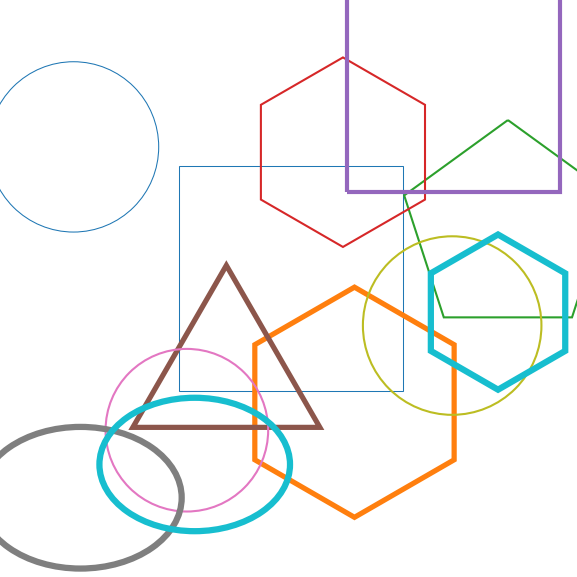[{"shape": "circle", "thickness": 0.5, "radius": 0.74, "center": [0.127, 0.745]}, {"shape": "square", "thickness": 0.5, "radius": 0.97, "center": [0.504, 0.516]}, {"shape": "hexagon", "thickness": 2.5, "radius": 1.0, "center": [0.614, 0.303]}, {"shape": "pentagon", "thickness": 1, "radius": 0.94, "center": [0.879, 0.602]}, {"shape": "hexagon", "thickness": 1, "radius": 0.82, "center": [0.594, 0.736]}, {"shape": "square", "thickness": 2, "radius": 0.92, "center": [0.785, 0.851]}, {"shape": "triangle", "thickness": 2.5, "radius": 0.93, "center": [0.392, 0.353]}, {"shape": "circle", "thickness": 1, "radius": 0.7, "center": [0.324, 0.254]}, {"shape": "oval", "thickness": 3, "radius": 0.88, "center": [0.139, 0.137]}, {"shape": "circle", "thickness": 1, "radius": 0.77, "center": [0.783, 0.435]}, {"shape": "oval", "thickness": 3, "radius": 0.83, "center": [0.337, 0.195]}, {"shape": "hexagon", "thickness": 3, "radius": 0.67, "center": [0.862, 0.459]}]